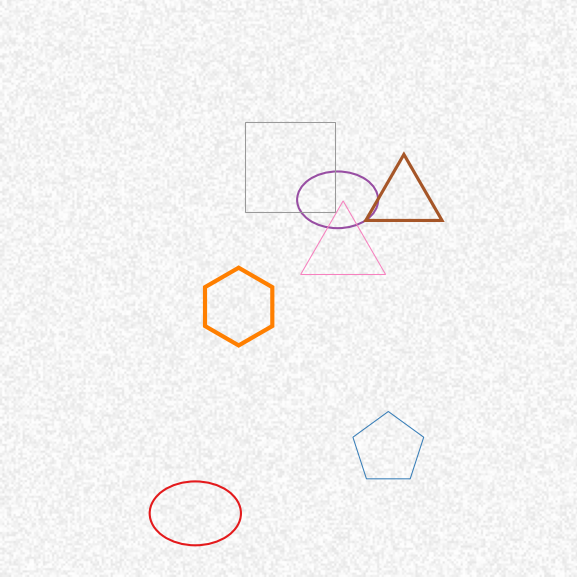[{"shape": "oval", "thickness": 1, "radius": 0.4, "center": [0.338, 0.11]}, {"shape": "pentagon", "thickness": 0.5, "radius": 0.32, "center": [0.672, 0.222]}, {"shape": "oval", "thickness": 1, "radius": 0.35, "center": [0.585, 0.653]}, {"shape": "hexagon", "thickness": 2, "radius": 0.34, "center": [0.413, 0.468]}, {"shape": "triangle", "thickness": 1.5, "radius": 0.38, "center": [0.699, 0.656]}, {"shape": "triangle", "thickness": 0.5, "radius": 0.42, "center": [0.594, 0.566]}, {"shape": "square", "thickness": 0.5, "radius": 0.39, "center": [0.503, 0.711]}]